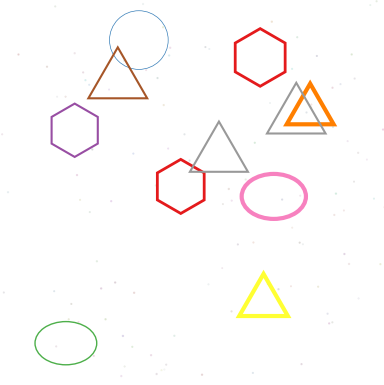[{"shape": "hexagon", "thickness": 2, "radius": 0.37, "center": [0.676, 0.851]}, {"shape": "hexagon", "thickness": 2, "radius": 0.35, "center": [0.47, 0.516]}, {"shape": "circle", "thickness": 0.5, "radius": 0.38, "center": [0.361, 0.896]}, {"shape": "oval", "thickness": 1, "radius": 0.4, "center": [0.171, 0.109]}, {"shape": "hexagon", "thickness": 1.5, "radius": 0.35, "center": [0.194, 0.662]}, {"shape": "triangle", "thickness": 3, "radius": 0.35, "center": [0.806, 0.712]}, {"shape": "triangle", "thickness": 3, "radius": 0.36, "center": [0.685, 0.216]}, {"shape": "triangle", "thickness": 1.5, "radius": 0.44, "center": [0.306, 0.789]}, {"shape": "oval", "thickness": 3, "radius": 0.42, "center": [0.711, 0.49]}, {"shape": "triangle", "thickness": 1.5, "radius": 0.43, "center": [0.569, 0.597]}, {"shape": "triangle", "thickness": 1.5, "radius": 0.44, "center": [0.77, 0.697]}]